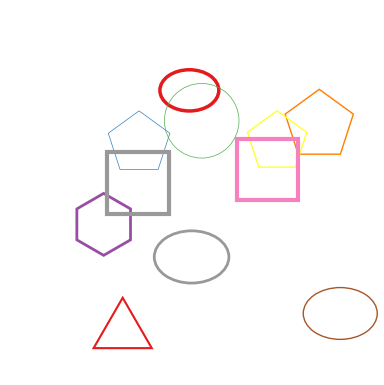[{"shape": "triangle", "thickness": 1.5, "radius": 0.44, "center": [0.319, 0.139]}, {"shape": "oval", "thickness": 2.5, "radius": 0.38, "center": [0.492, 0.765]}, {"shape": "pentagon", "thickness": 0.5, "radius": 0.42, "center": [0.361, 0.628]}, {"shape": "circle", "thickness": 0.5, "radius": 0.48, "center": [0.524, 0.686]}, {"shape": "hexagon", "thickness": 2, "radius": 0.4, "center": [0.269, 0.417]}, {"shape": "pentagon", "thickness": 1, "radius": 0.47, "center": [0.829, 0.675]}, {"shape": "pentagon", "thickness": 1, "radius": 0.4, "center": [0.72, 0.631]}, {"shape": "oval", "thickness": 1, "radius": 0.48, "center": [0.884, 0.186]}, {"shape": "square", "thickness": 3, "radius": 0.4, "center": [0.696, 0.56]}, {"shape": "oval", "thickness": 2, "radius": 0.48, "center": [0.498, 0.333]}, {"shape": "square", "thickness": 3, "radius": 0.4, "center": [0.359, 0.524]}]